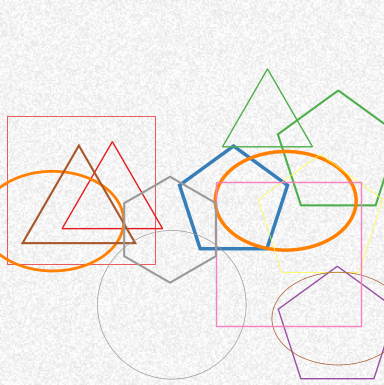[{"shape": "square", "thickness": 0.5, "radius": 0.96, "center": [0.211, 0.507]}, {"shape": "triangle", "thickness": 1, "radius": 0.75, "center": [0.292, 0.481]}, {"shape": "pentagon", "thickness": 2.5, "radius": 0.74, "center": [0.607, 0.473]}, {"shape": "triangle", "thickness": 1, "radius": 0.67, "center": [0.695, 0.686]}, {"shape": "pentagon", "thickness": 1.5, "radius": 0.83, "center": [0.879, 0.6]}, {"shape": "pentagon", "thickness": 1, "radius": 0.81, "center": [0.876, 0.147]}, {"shape": "oval", "thickness": 2.5, "radius": 0.91, "center": [0.742, 0.478]}, {"shape": "oval", "thickness": 2, "radius": 0.92, "center": [0.137, 0.426]}, {"shape": "pentagon", "thickness": 0.5, "radius": 0.85, "center": [0.832, 0.43]}, {"shape": "triangle", "thickness": 1.5, "radius": 0.84, "center": [0.205, 0.453]}, {"shape": "oval", "thickness": 0.5, "radius": 0.86, "center": [0.878, 0.172]}, {"shape": "square", "thickness": 1, "radius": 0.94, "center": [0.75, 0.34]}, {"shape": "circle", "thickness": 0.5, "radius": 0.97, "center": [0.446, 0.208]}, {"shape": "hexagon", "thickness": 1.5, "radius": 0.69, "center": [0.442, 0.403]}]